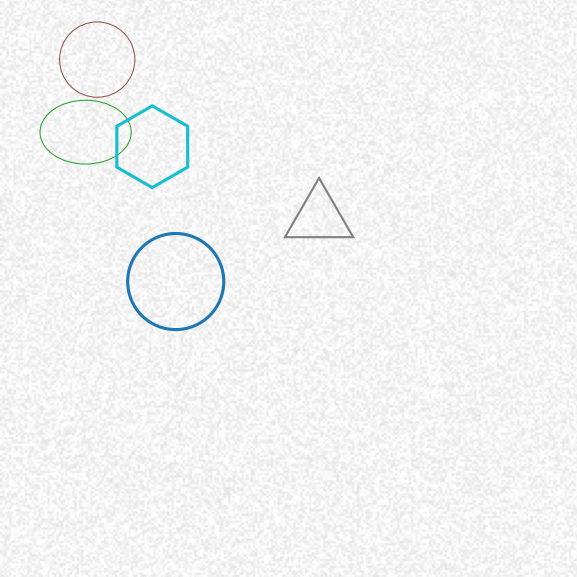[{"shape": "circle", "thickness": 1.5, "radius": 0.42, "center": [0.304, 0.512]}, {"shape": "oval", "thickness": 0.5, "radius": 0.39, "center": [0.148, 0.77]}, {"shape": "circle", "thickness": 0.5, "radius": 0.33, "center": [0.168, 0.896]}, {"shape": "triangle", "thickness": 1, "radius": 0.34, "center": [0.552, 0.623]}, {"shape": "hexagon", "thickness": 1.5, "radius": 0.35, "center": [0.264, 0.745]}]